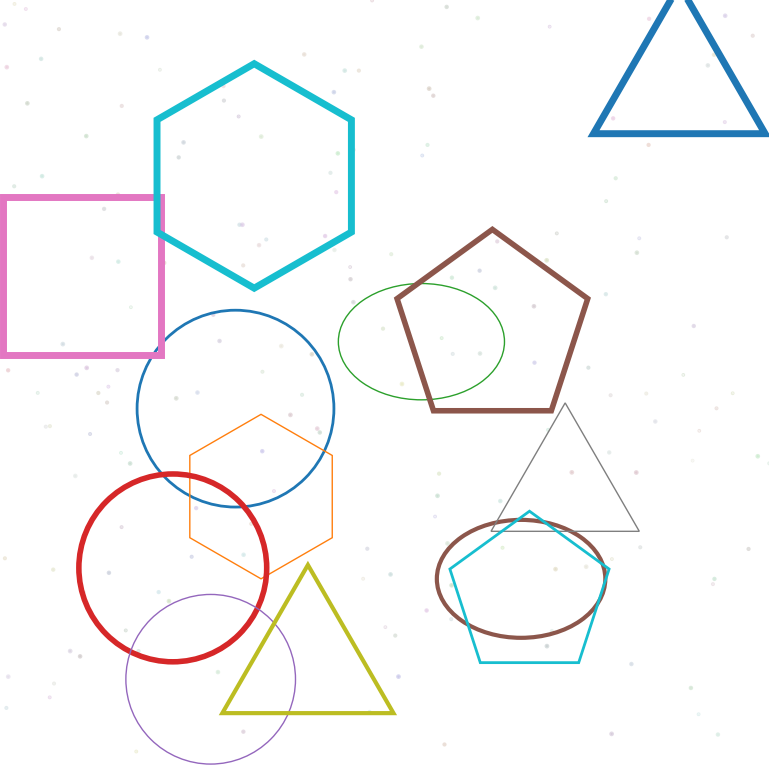[{"shape": "circle", "thickness": 1, "radius": 0.64, "center": [0.306, 0.469]}, {"shape": "triangle", "thickness": 2.5, "radius": 0.64, "center": [0.882, 0.891]}, {"shape": "hexagon", "thickness": 0.5, "radius": 0.53, "center": [0.339, 0.355]}, {"shape": "oval", "thickness": 0.5, "radius": 0.54, "center": [0.547, 0.556]}, {"shape": "circle", "thickness": 2, "radius": 0.61, "center": [0.224, 0.262]}, {"shape": "circle", "thickness": 0.5, "radius": 0.55, "center": [0.274, 0.118]}, {"shape": "oval", "thickness": 1.5, "radius": 0.55, "center": [0.677, 0.248]}, {"shape": "pentagon", "thickness": 2, "radius": 0.65, "center": [0.639, 0.572]}, {"shape": "square", "thickness": 2.5, "radius": 0.51, "center": [0.106, 0.642]}, {"shape": "triangle", "thickness": 0.5, "radius": 0.56, "center": [0.734, 0.366]}, {"shape": "triangle", "thickness": 1.5, "radius": 0.64, "center": [0.4, 0.138]}, {"shape": "pentagon", "thickness": 1, "radius": 0.54, "center": [0.688, 0.227]}, {"shape": "hexagon", "thickness": 2.5, "radius": 0.73, "center": [0.33, 0.772]}]